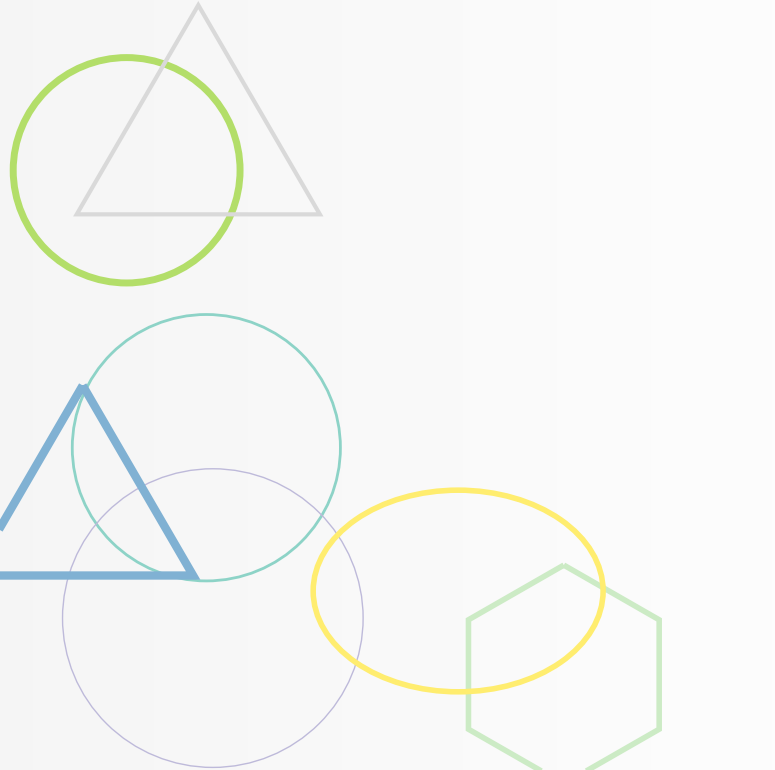[{"shape": "circle", "thickness": 1, "radius": 0.86, "center": [0.266, 0.419]}, {"shape": "circle", "thickness": 0.5, "radius": 0.97, "center": [0.275, 0.197]}, {"shape": "triangle", "thickness": 3, "radius": 0.82, "center": [0.107, 0.335]}, {"shape": "circle", "thickness": 2.5, "radius": 0.73, "center": [0.163, 0.779]}, {"shape": "triangle", "thickness": 1.5, "radius": 0.91, "center": [0.256, 0.812]}, {"shape": "hexagon", "thickness": 2, "radius": 0.71, "center": [0.728, 0.124]}, {"shape": "oval", "thickness": 2, "radius": 0.94, "center": [0.591, 0.232]}]